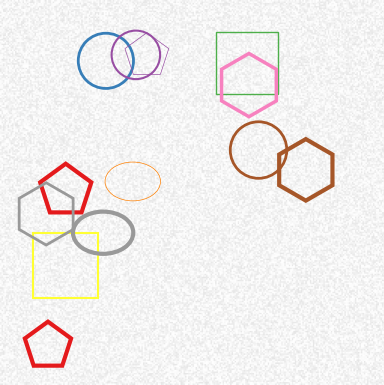[{"shape": "pentagon", "thickness": 3, "radius": 0.35, "center": [0.171, 0.505]}, {"shape": "pentagon", "thickness": 3, "radius": 0.32, "center": [0.125, 0.101]}, {"shape": "circle", "thickness": 2, "radius": 0.36, "center": [0.275, 0.842]}, {"shape": "square", "thickness": 1, "radius": 0.4, "center": [0.641, 0.836]}, {"shape": "pentagon", "thickness": 0.5, "radius": 0.3, "center": [0.381, 0.855]}, {"shape": "circle", "thickness": 1.5, "radius": 0.32, "center": [0.353, 0.857]}, {"shape": "oval", "thickness": 0.5, "radius": 0.36, "center": [0.345, 0.529]}, {"shape": "square", "thickness": 1.5, "radius": 0.43, "center": [0.17, 0.311]}, {"shape": "hexagon", "thickness": 3, "radius": 0.4, "center": [0.794, 0.559]}, {"shape": "circle", "thickness": 2, "radius": 0.37, "center": [0.671, 0.61]}, {"shape": "hexagon", "thickness": 2.5, "radius": 0.41, "center": [0.647, 0.779]}, {"shape": "oval", "thickness": 3, "radius": 0.39, "center": [0.268, 0.396]}, {"shape": "hexagon", "thickness": 2, "radius": 0.4, "center": [0.12, 0.444]}]